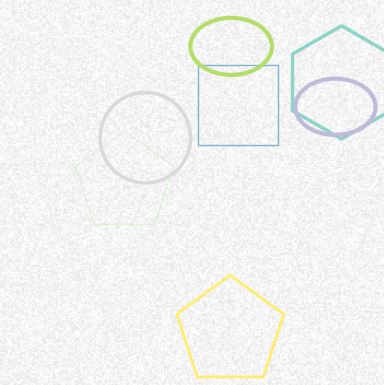[{"shape": "hexagon", "thickness": 2.5, "radius": 0.74, "center": [0.887, 0.786]}, {"shape": "oval", "thickness": 3, "radius": 0.52, "center": [0.871, 0.723]}, {"shape": "square", "thickness": 1, "radius": 0.52, "center": [0.619, 0.728]}, {"shape": "oval", "thickness": 3, "radius": 0.53, "center": [0.6, 0.88]}, {"shape": "circle", "thickness": 2.5, "radius": 0.59, "center": [0.378, 0.642]}, {"shape": "pentagon", "thickness": 0.5, "radius": 0.67, "center": [0.323, 0.526]}, {"shape": "pentagon", "thickness": 2, "radius": 0.73, "center": [0.598, 0.139]}]